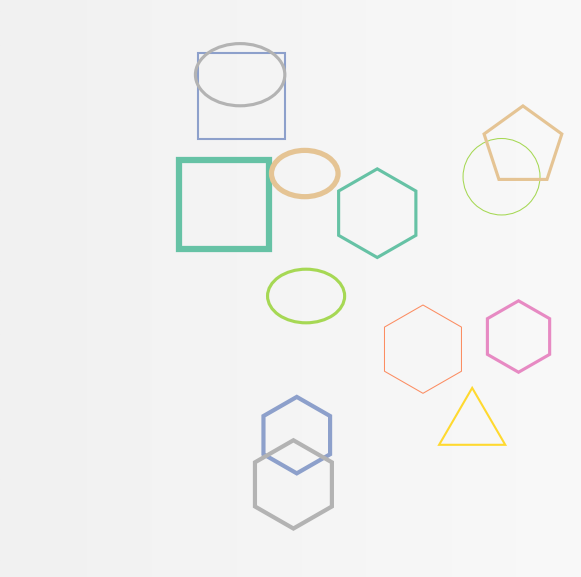[{"shape": "square", "thickness": 3, "radius": 0.39, "center": [0.386, 0.645]}, {"shape": "hexagon", "thickness": 1.5, "radius": 0.38, "center": [0.649, 0.63]}, {"shape": "hexagon", "thickness": 0.5, "radius": 0.38, "center": [0.728, 0.395]}, {"shape": "square", "thickness": 1, "radius": 0.37, "center": [0.415, 0.833]}, {"shape": "hexagon", "thickness": 2, "radius": 0.33, "center": [0.511, 0.246]}, {"shape": "hexagon", "thickness": 1.5, "radius": 0.31, "center": [0.892, 0.416]}, {"shape": "circle", "thickness": 0.5, "radius": 0.33, "center": [0.863, 0.693]}, {"shape": "oval", "thickness": 1.5, "radius": 0.33, "center": [0.527, 0.487]}, {"shape": "triangle", "thickness": 1, "radius": 0.33, "center": [0.812, 0.262]}, {"shape": "oval", "thickness": 2.5, "radius": 0.29, "center": [0.524, 0.699]}, {"shape": "pentagon", "thickness": 1.5, "radius": 0.35, "center": [0.9, 0.745]}, {"shape": "hexagon", "thickness": 2, "radius": 0.38, "center": [0.505, 0.16]}, {"shape": "oval", "thickness": 1.5, "radius": 0.38, "center": [0.413, 0.87]}]